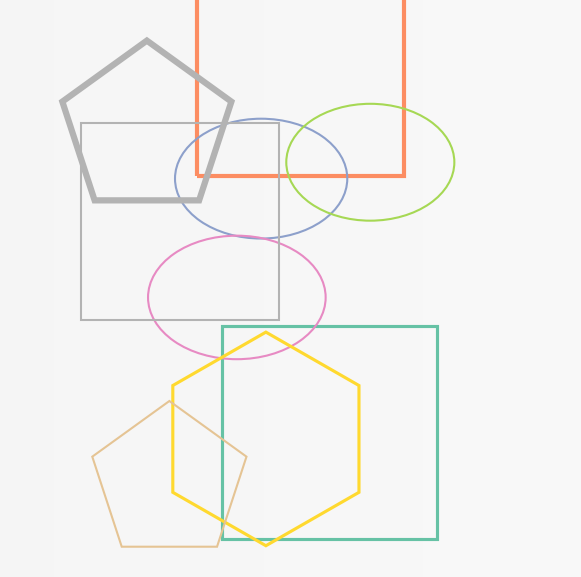[{"shape": "square", "thickness": 1.5, "radius": 0.92, "center": [0.567, 0.25]}, {"shape": "square", "thickness": 2, "radius": 0.89, "center": [0.517, 0.872]}, {"shape": "oval", "thickness": 1, "radius": 0.74, "center": [0.449, 0.69]}, {"shape": "oval", "thickness": 1, "radius": 0.76, "center": [0.407, 0.484]}, {"shape": "oval", "thickness": 1, "radius": 0.72, "center": [0.637, 0.718]}, {"shape": "hexagon", "thickness": 1.5, "radius": 0.92, "center": [0.457, 0.239]}, {"shape": "pentagon", "thickness": 1, "radius": 0.7, "center": [0.291, 0.165]}, {"shape": "square", "thickness": 1, "radius": 0.85, "center": [0.309, 0.616]}, {"shape": "pentagon", "thickness": 3, "radius": 0.76, "center": [0.253, 0.776]}]